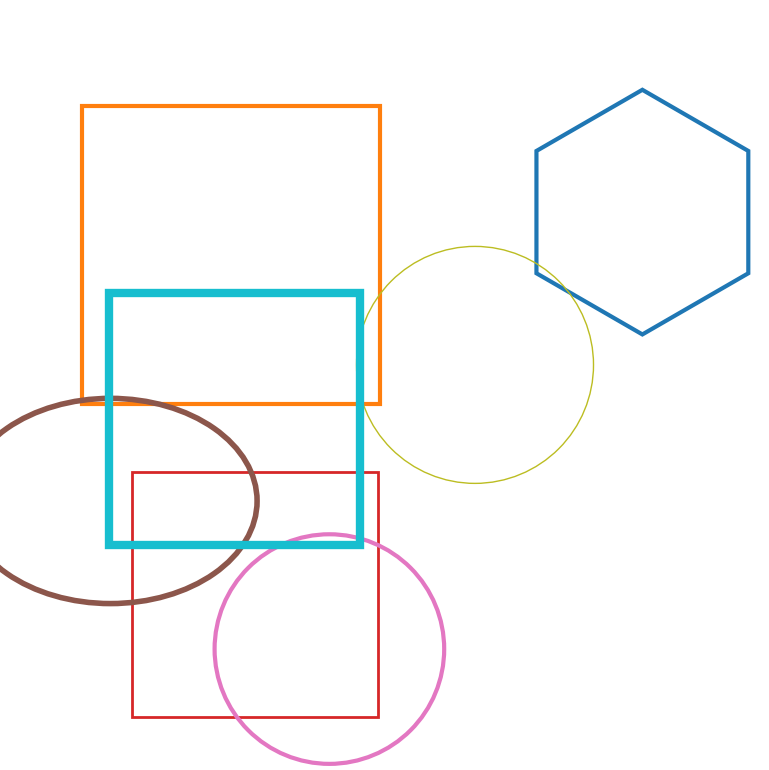[{"shape": "hexagon", "thickness": 1.5, "radius": 0.79, "center": [0.834, 0.725]}, {"shape": "square", "thickness": 1.5, "radius": 0.97, "center": [0.3, 0.669]}, {"shape": "square", "thickness": 1, "radius": 0.8, "center": [0.331, 0.228]}, {"shape": "oval", "thickness": 2, "radius": 0.95, "center": [0.144, 0.349]}, {"shape": "circle", "thickness": 1.5, "radius": 0.75, "center": [0.428, 0.157]}, {"shape": "circle", "thickness": 0.5, "radius": 0.77, "center": [0.617, 0.526]}, {"shape": "square", "thickness": 3, "radius": 0.82, "center": [0.304, 0.456]}]